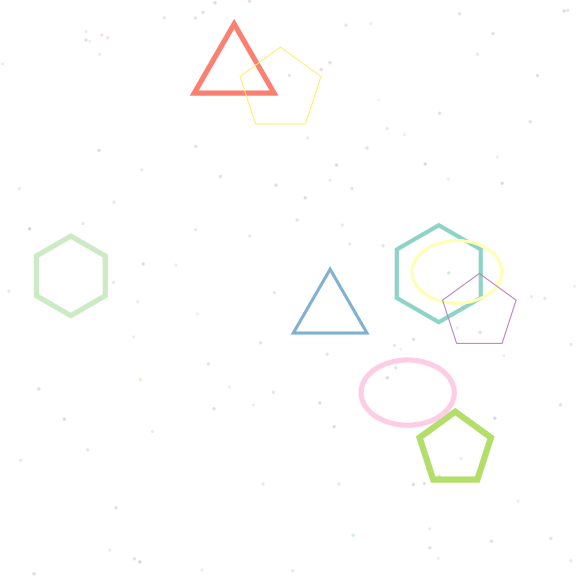[{"shape": "hexagon", "thickness": 2, "radius": 0.42, "center": [0.76, 0.525]}, {"shape": "oval", "thickness": 1.5, "radius": 0.39, "center": [0.791, 0.528]}, {"shape": "triangle", "thickness": 2.5, "radius": 0.4, "center": [0.405, 0.878]}, {"shape": "triangle", "thickness": 1.5, "radius": 0.37, "center": [0.572, 0.459]}, {"shape": "pentagon", "thickness": 3, "radius": 0.33, "center": [0.788, 0.221]}, {"shape": "oval", "thickness": 2.5, "radius": 0.4, "center": [0.706, 0.319]}, {"shape": "pentagon", "thickness": 0.5, "radius": 0.33, "center": [0.83, 0.459]}, {"shape": "hexagon", "thickness": 2.5, "radius": 0.34, "center": [0.123, 0.521]}, {"shape": "pentagon", "thickness": 0.5, "radius": 0.37, "center": [0.486, 0.844]}]